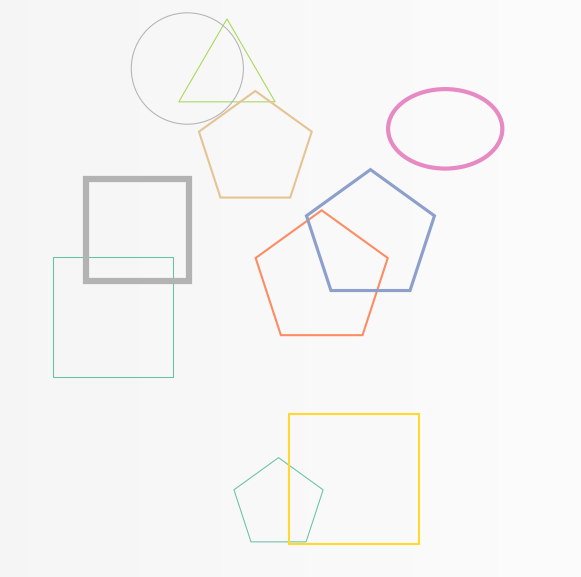[{"shape": "pentagon", "thickness": 0.5, "radius": 0.4, "center": [0.479, 0.126]}, {"shape": "square", "thickness": 0.5, "radius": 0.52, "center": [0.195, 0.45]}, {"shape": "pentagon", "thickness": 1, "radius": 0.6, "center": [0.553, 0.515]}, {"shape": "pentagon", "thickness": 1.5, "radius": 0.58, "center": [0.637, 0.59]}, {"shape": "oval", "thickness": 2, "radius": 0.49, "center": [0.766, 0.776]}, {"shape": "triangle", "thickness": 0.5, "radius": 0.48, "center": [0.39, 0.871]}, {"shape": "square", "thickness": 1, "radius": 0.56, "center": [0.609, 0.17]}, {"shape": "pentagon", "thickness": 1, "radius": 0.51, "center": [0.439, 0.74]}, {"shape": "square", "thickness": 3, "radius": 0.44, "center": [0.237, 0.601]}, {"shape": "circle", "thickness": 0.5, "radius": 0.48, "center": [0.322, 0.88]}]